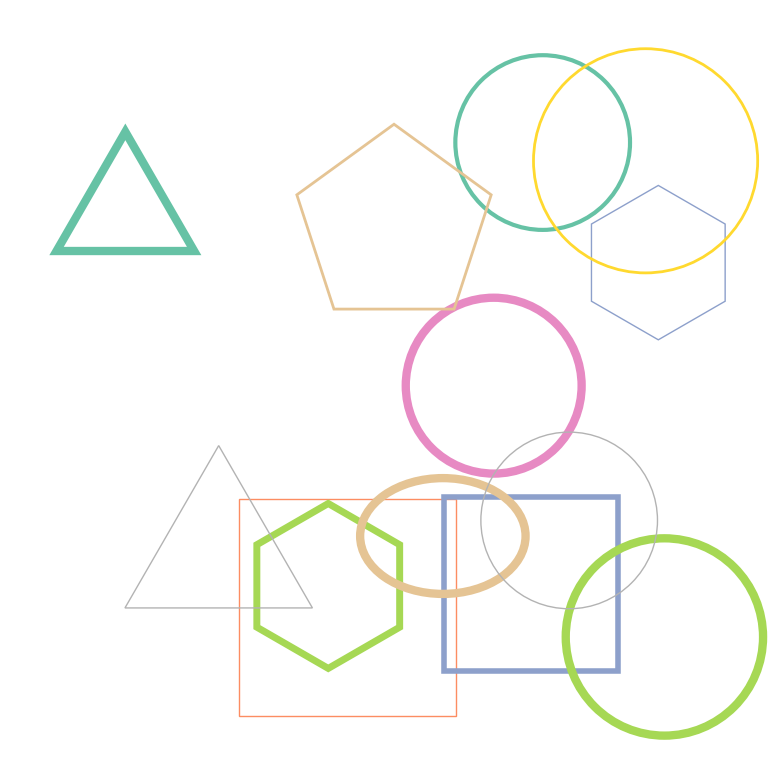[{"shape": "triangle", "thickness": 3, "radius": 0.52, "center": [0.163, 0.726]}, {"shape": "circle", "thickness": 1.5, "radius": 0.57, "center": [0.705, 0.815]}, {"shape": "square", "thickness": 0.5, "radius": 0.71, "center": [0.451, 0.211]}, {"shape": "square", "thickness": 2, "radius": 0.56, "center": [0.69, 0.241]}, {"shape": "hexagon", "thickness": 0.5, "radius": 0.5, "center": [0.855, 0.659]}, {"shape": "circle", "thickness": 3, "radius": 0.57, "center": [0.641, 0.499]}, {"shape": "circle", "thickness": 3, "radius": 0.64, "center": [0.863, 0.173]}, {"shape": "hexagon", "thickness": 2.5, "radius": 0.54, "center": [0.426, 0.239]}, {"shape": "circle", "thickness": 1, "radius": 0.73, "center": [0.838, 0.791]}, {"shape": "pentagon", "thickness": 1, "radius": 0.66, "center": [0.512, 0.706]}, {"shape": "oval", "thickness": 3, "radius": 0.54, "center": [0.575, 0.304]}, {"shape": "triangle", "thickness": 0.5, "radius": 0.7, "center": [0.284, 0.281]}, {"shape": "circle", "thickness": 0.5, "radius": 0.57, "center": [0.739, 0.324]}]